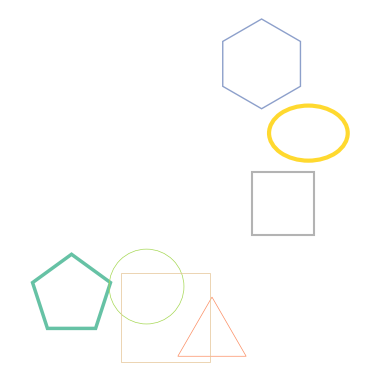[{"shape": "pentagon", "thickness": 2.5, "radius": 0.53, "center": [0.186, 0.233]}, {"shape": "triangle", "thickness": 0.5, "radius": 0.51, "center": [0.551, 0.126]}, {"shape": "hexagon", "thickness": 1, "radius": 0.58, "center": [0.679, 0.834]}, {"shape": "circle", "thickness": 0.5, "radius": 0.49, "center": [0.381, 0.256]}, {"shape": "oval", "thickness": 3, "radius": 0.51, "center": [0.801, 0.654]}, {"shape": "square", "thickness": 0.5, "radius": 0.58, "center": [0.43, 0.176]}, {"shape": "square", "thickness": 1.5, "radius": 0.41, "center": [0.735, 0.471]}]